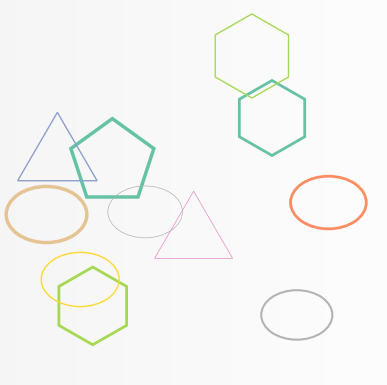[{"shape": "hexagon", "thickness": 2, "radius": 0.49, "center": [0.702, 0.694]}, {"shape": "pentagon", "thickness": 2.5, "radius": 0.56, "center": [0.29, 0.579]}, {"shape": "oval", "thickness": 2, "radius": 0.49, "center": [0.848, 0.474]}, {"shape": "triangle", "thickness": 1, "radius": 0.59, "center": [0.148, 0.59]}, {"shape": "triangle", "thickness": 0.5, "radius": 0.58, "center": [0.5, 0.387]}, {"shape": "hexagon", "thickness": 1, "radius": 0.55, "center": [0.65, 0.855]}, {"shape": "hexagon", "thickness": 2, "radius": 0.5, "center": [0.239, 0.205]}, {"shape": "oval", "thickness": 1, "radius": 0.5, "center": [0.207, 0.274]}, {"shape": "oval", "thickness": 2.5, "radius": 0.52, "center": [0.12, 0.443]}, {"shape": "oval", "thickness": 1.5, "radius": 0.46, "center": [0.766, 0.182]}, {"shape": "oval", "thickness": 0.5, "radius": 0.48, "center": [0.375, 0.45]}]